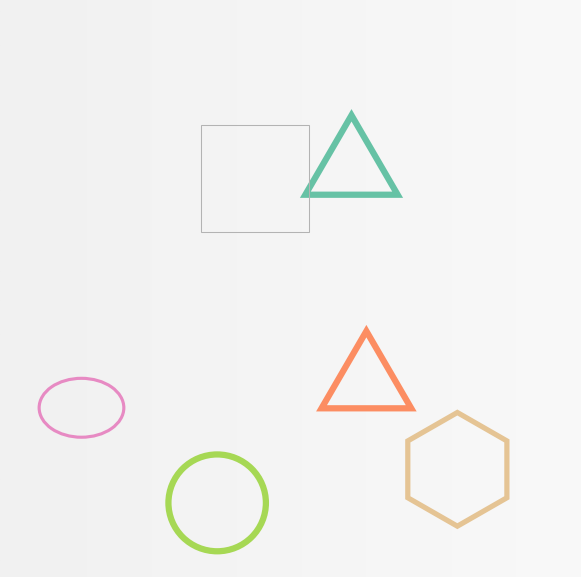[{"shape": "triangle", "thickness": 3, "radius": 0.46, "center": [0.605, 0.708]}, {"shape": "triangle", "thickness": 3, "radius": 0.45, "center": [0.63, 0.337]}, {"shape": "oval", "thickness": 1.5, "radius": 0.36, "center": [0.14, 0.293]}, {"shape": "circle", "thickness": 3, "radius": 0.42, "center": [0.374, 0.128]}, {"shape": "hexagon", "thickness": 2.5, "radius": 0.49, "center": [0.787, 0.186]}, {"shape": "square", "thickness": 0.5, "radius": 0.46, "center": [0.439, 0.69]}]